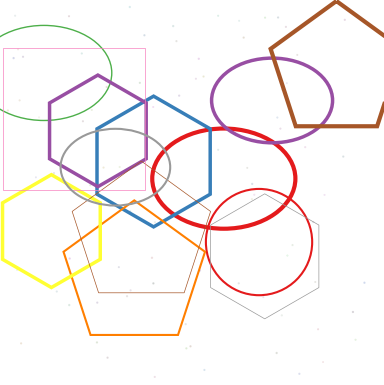[{"shape": "oval", "thickness": 3, "radius": 0.93, "center": [0.581, 0.536]}, {"shape": "circle", "thickness": 1.5, "radius": 0.69, "center": [0.673, 0.371]}, {"shape": "hexagon", "thickness": 2.5, "radius": 0.85, "center": [0.399, 0.58]}, {"shape": "oval", "thickness": 1, "radius": 0.88, "center": [0.114, 0.811]}, {"shape": "oval", "thickness": 2.5, "radius": 0.79, "center": [0.707, 0.739]}, {"shape": "hexagon", "thickness": 2.5, "radius": 0.72, "center": [0.254, 0.66]}, {"shape": "pentagon", "thickness": 1.5, "radius": 0.97, "center": [0.349, 0.286]}, {"shape": "hexagon", "thickness": 2.5, "radius": 0.73, "center": [0.133, 0.4]}, {"shape": "pentagon", "thickness": 3, "radius": 0.9, "center": [0.874, 0.817]}, {"shape": "pentagon", "thickness": 0.5, "radius": 0.95, "center": [0.367, 0.392]}, {"shape": "square", "thickness": 0.5, "radius": 0.92, "center": [0.192, 0.69]}, {"shape": "oval", "thickness": 1.5, "radius": 0.71, "center": [0.3, 0.566]}, {"shape": "hexagon", "thickness": 0.5, "radius": 0.81, "center": [0.688, 0.334]}]